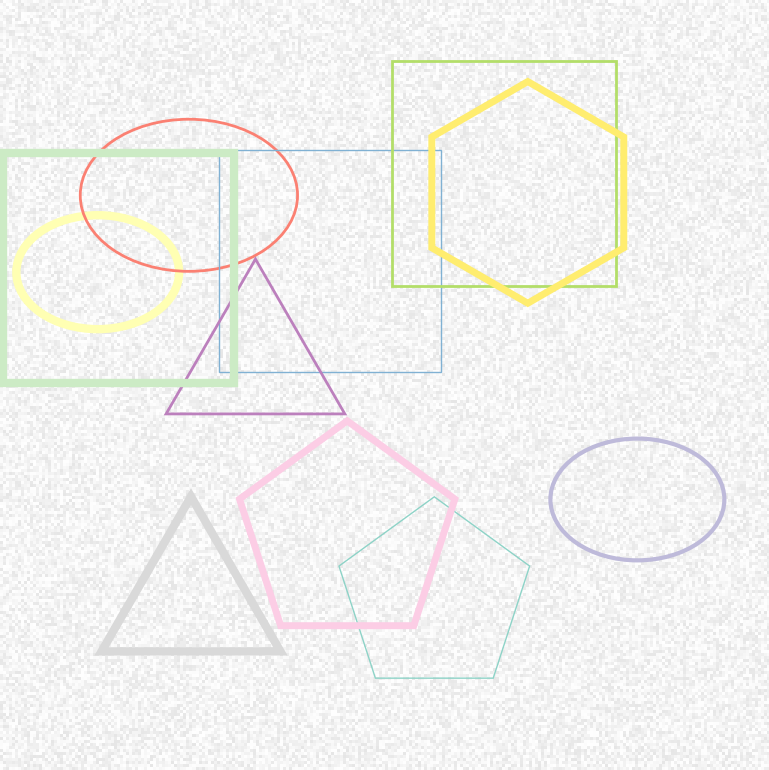[{"shape": "pentagon", "thickness": 0.5, "radius": 0.65, "center": [0.564, 0.225]}, {"shape": "oval", "thickness": 3, "radius": 0.53, "center": [0.127, 0.647]}, {"shape": "oval", "thickness": 1.5, "radius": 0.56, "center": [0.828, 0.351]}, {"shape": "oval", "thickness": 1, "radius": 0.71, "center": [0.245, 0.746]}, {"shape": "square", "thickness": 0.5, "radius": 0.72, "center": [0.429, 0.661]}, {"shape": "square", "thickness": 1, "radius": 0.73, "center": [0.654, 0.775]}, {"shape": "pentagon", "thickness": 2.5, "radius": 0.74, "center": [0.451, 0.306]}, {"shape": "triangle", "thickness": 3, "radius": 0.67, "center": [0.248, 0.221]}, {"shape": "triangle", "thickness": 1, "radius": 0.67, "center": [0.332, 0.529]}, {"shape": "square", "thickness": 3, "radius": 0.75, "center": [0.154, 0.652]}, {"shape": "hexagon", "thickness": 2.5, "radius": 0.72, "center": [0.685, 0.75]}]